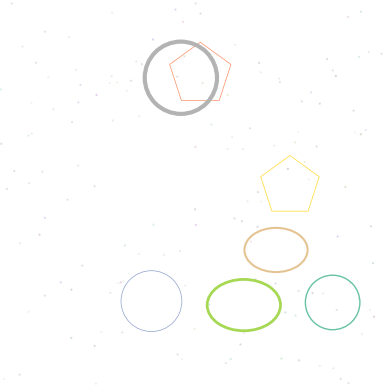[{"shape": "circle", "thickness": 1, "radius": 0.35, "center": [0.864, 0.214]}, {"shape": "pentagon", "thickness": 0.5, "radius": 0.42, "center": [0.52, 0.807]}, {"shape": "circle", "thickness": 0.5, "radius": 0.4, "center": [0.393, 0.218]}, {"shape": "oval", "thickness": 2, "radius": 0.48, "center": [0.633, 0.208]}, {"shape": "pentagon", "thickness": 0.5, "radius": 0.4, "center": [0.753, 0.516]}, {"shape": "oval", "thickness": 1.5, "radius": 0.41, "center": [0.717, 0.351]}, {"shape": "circle", "thickness": 3, "radius": 0.47, "center": [0.47, 0.798]}]